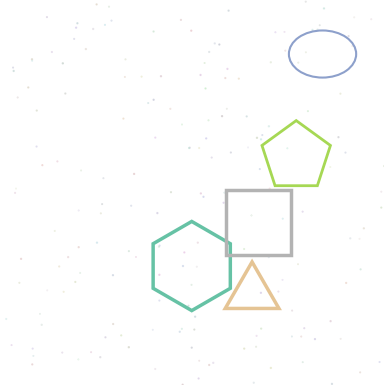[{"shape": "hexagon", "thickness": 2.5, "radius": 0.58, "center": [0.498, 0.309]}, {"shape": "oval", "thickness": 1.5, "radius": 0.44, "center": [0.838, 0.86]}, {"shape": "pentagon", "thickness": 2, "radius": 0.47, "center": [0.769, 0.593]}, {"shape": "triangle", "thickness": 2.5, "radius": 0.4, "center": [0.655, 0.239]}, {"shape": "square", "thickness": 2.5, "radius": 0.42, "center": [0.671, 0.421]}]